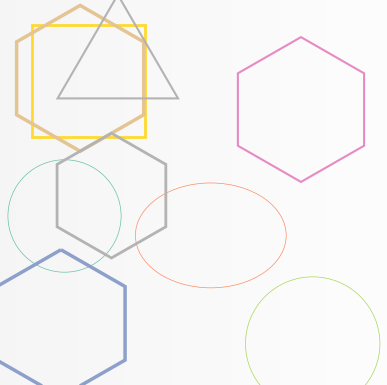[{"shape": "circle", "thickness": 0.5, "radius": 0.73, "center": [0.167, 0.439]}, {"shape": "oval", "thickness": 0.5, "radius": 0.97, "center": [0.544, 0.389]}, {"shape": "hexagon", "thickness": 2.5, "radius": 0.96, "center": [0.157, 0.16]}, {"shape": "hexagon", "thickness": 1.5, "radius": 0.94, "center": [0.777, 0.716]}, {"shape": "circle", "thickness": 0.5, "radius": 0.87, "center": [0.807, 0.107]}, {"shape": "square", "thickness": 2, "radius": 0.73, "center": [0.228, 0.789]}, {"shape": "hexagon", "thickness": 2.5, "radius": 0.95, "center": [0.207, 0.797]}, {"shape": "hexagon", "thickness": 2, "radius": 0.81, "center": [0.288, 0.492]}, {"shape": "triangle", "thickness": 1.5, "radius": 0.9, "center": [0.304, 0.834]}]